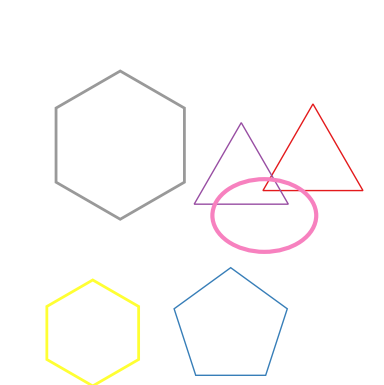[{"shape": "triangle", "thickness": 1, "radius": 0.75, "center": [0.813, 0.58]}, {"shape": "pentagon", "thickness": 1, "radius": 0.77, "center": [0.599, 0.15]}, {"shape": "triangle", "thickness": 1, "radius": 0.71, "center": [0.627, 0.54]}, {"shape": "hexagon", "thickness": 2, "radius": 0.69, "center": [0.241, 0.135]}, {"shape": "oval", "thickness": 3, "radius": 0.67, "center": [0.687, 0.44]}, {"shape": "hexagon", "thickness": 2, "radius": 0.96, "center": [0.312, 0.623]}]